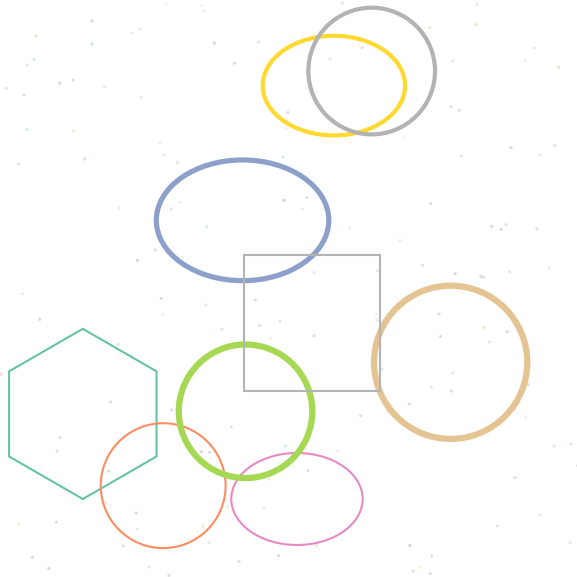[{"shape": "hexagon", "thickness": 1, "radius": 0.74, "center": [0.143, 0.282]}, {"shape": "circle", "thickness": 1, "radius": 0.54, "center": [0.283, 0.158]}, {"shape": "oval", "thickness": 2.5, "radius": 0.75, "center": [0.42, 0.618]}, {"shape": "oval", "thickness": 1, "radius": 0.57, "center": [0.514, 0.135]}, {"shape": "circle", "thickness": 3, "radius": 0.58, "center": [0.425, 0.287]}, {"shape": "oval", "thickness": 2, "radius": 0.62, "center": [0.578, 0.851]}, {"shape": "circle", "thickness": 3, "radius": 0.66, "center": [0.78, 0.372]}, {"shape": "square", "thickness": 1, "radius": 0.59, "center": [0.54, 0.44]}, {"shape": "circle", "thickness": 2, "radius": 0.55, "center": [0.644, 0.876]}]